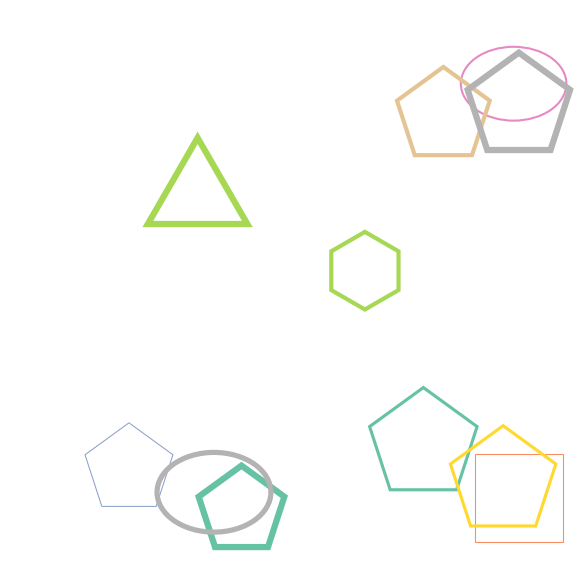[{"shape": "pentagon", "thickness": 3, "radius": 0.39, "center": [0.418, 0.115]}, {"shape": "pentagon", "thickness": 1.5, "radius": 0.49, "center": [0.733, 0.23]}, {"shape": "square", "thickness": 0.5, "radius": 0.38, "center": [0.899, 0.137]}, {"shape": "pentagon", "thickness": 0.5, "radius": 0.4, "center": [0.223, 0.187]}, {"shape": "oval", "thickness": 1, "radius": 0.46, "center": [0.889, 0.854]}, {"shape": "hexagon", "thickness": 2, "radius": 0.34, "center": [0.632, 0.53]}, {"shape": "triangle", "thickness": 3, "radius": 0.5, "center": [0.342, 0.661]}, {"shape": "pentagon", "thickness": 1.5, "radius": 0.48, "center": [0.871, 0.166]}, {"shape": "pentagon", "thickness": 2, "radius": 0.42, "center": [0.768, 0.799]}, {"shape": "pentagon", "thickness": 3, "radius": 0.47, "center": [0.898, 0.815]}, {"shape": "oval", "thickness": 2.5, "radius": 0.49, "center": [0.371, 0.147]}]